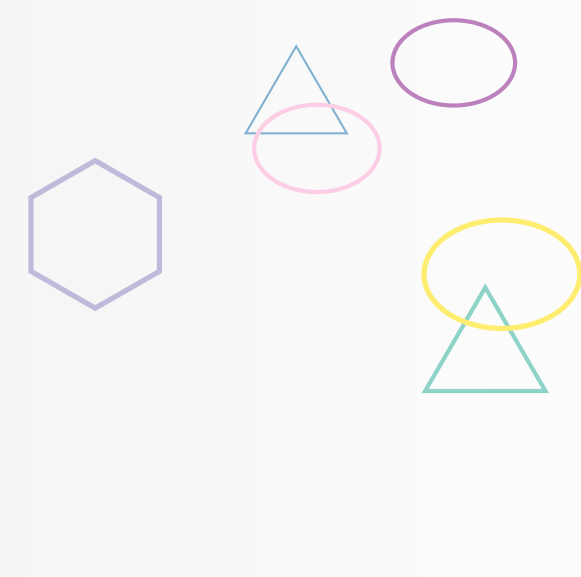[{"shape": "triangle", "thickness": 2, "radius": 0.6, "center": [0.835, 0.382]}, {"shape": "hexagon", "thickness": 2.5, "radius": 0.64, "center": [0.164, 0.593]}, {"shape": "triangle", "thickness": 1, "radius": 0.5, "center": [0.51, 0.819]}, {"shape": "oval", "thickness": 2, "radius": 0.54, "center": [0.545, 0.742]}, {"shape": "oval", "thickness": 2, "radius": 0.53, "center": [0.781, 0.89]}, {"shape": "oval", "thickness": 2.5, "radius": 0.67, "center": [0.863, 0.524]}]